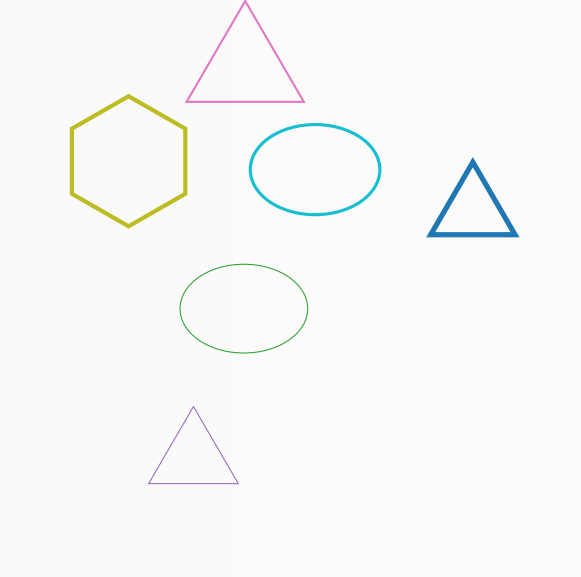[{"shape": "triangle", "thickness": 2.5, "radius": 0.42, "center": [0.814, 0.635]}, {"shape": "oval", "thickness": 0.5, "radius": 0.55, "center": [0.42, 0.465]}, {"shape": "triangle", "thickness": 0.5, "radius": 0.45, "center": [0.333, 0.206]}, {"shape": "triangle", "thickness": 1, "radius": 0.58, "center": [0.422, 0.881]}, {"shape": "hexagon", "thickness": 2, "radius": 0.56, "center": [0.221, 0.72]}, {"shape": "oval", "thickness": 1.5, "radius": 0.56, "center": [0.542, 0.705]}]